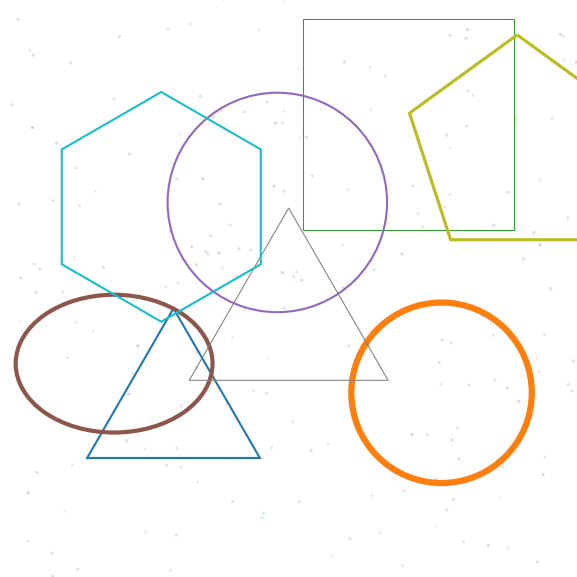[{"shape": "triangle", "thickness": 1, "radius": 0.86, "center": [0.3, 0.292]}, {"shape": "circle", "thickness": 3, "radius": 0.78, "center": [0.765, 0.319]}, {"shape": "square", "thickness": 0.5, "radius": 0.91, "center": [0.707, 0.783]}, {"shape": "circle", "thickness": 1, "radius": 0.95, "center": [0.48, 0.649]}, {"shape": "oval", "thickness": 2, "radius": 0.85, "center": [0.198, 0.369]}, {"shape": "triangle", "thickness": 0.5, "radius": 0.99, "center": [0.5, 0.44]}, {"shape": "pentagon", "thickness": 1.5, "radius": 0.98, "center": [0.896, 0.743]}, {"shape": "hexagon", "thickness": 1, "radius": 0.99, "center": [0.279, 0.641]}]